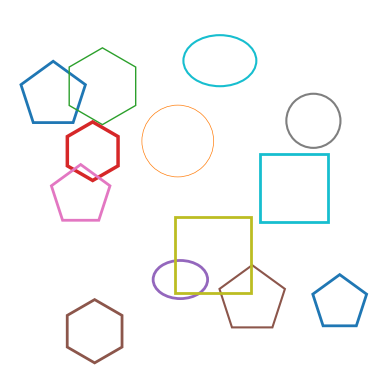[{"shape": "pentagon", "thickness": 2, "radius": 0.44, "center": [0.138, 0.753]}, {"shape": "pentagon", "thickness": 2, "radius": 0.37, "center": [0.882, 0.213]}, {"shape": "circle", "thickness": 0.5, "radius": 0.47, "center": [0.462, 0.634]}, {"shape": "hexagon", "thickness": 1, "radius": 0.5, "center": [0.266, 0.776]}, {"shape": "hexagon", "thickness": 2.5, "radius": 0.38, "center": [0.241, 0.607]}, {"shape": "oval", "thickness": 2, "radius": 0.35, "center": [0.468, 0.274]}, {"shape": "hexagon", "thickness": 2, "radius": 0.41, "center": [0.246, 0.14]}, {"shape": "pentagon", "thickness": 1.5, "radius": 0.45, "center": [0.655, 0.222]}, {"shape": "pentagon", "thickness": 2, "radius": 0.4, "center": [0.21, 0.493]}, {"shape": "circle", "thickness": 1.5, "radius": 0.35, "center": [0.814, 0.686]}, {"shape": "square", "thickness": 2, "radius": 0.49, "center": [0.555, 0.337]}, {"shape": "square", "thickness": 2, "radius": 0.44, "center": [0.764, 0.512]}, {"shape": "oval", "thickness": 1.5, "radius": 0.47, "center": [0.571, 0.842]}]